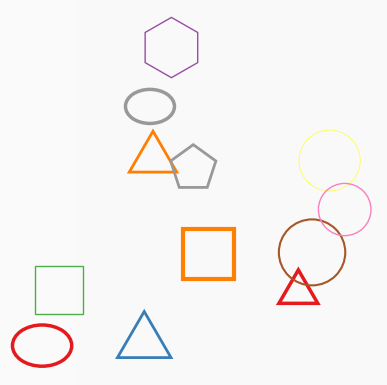[{"shape": "triangle", "thickness": 2.5, "radius": 0.29, "center": [0.77, 0.241]}, {"shape": "oval", "thickness": 2.5, "radius": 0.38, "center": [0.109, 0.102]}, {"shape": "triangle", "thickness": 2, "radius": 0.4, "center": [0.372, 0.111]}, {"shape": "square", "thickness": 1, "radius": 0.31, "center": [0.152, 0.248]}, {"shape": "hexagon", "thickness": 1, "radius": 0.39, "center": [0.442, 0.877]}, {"shape": "triangle", "thickness": 2, "radius": 0.35, "center": [0.395, 0.588]}, {"shape": "square", "thickness": 3, "radius": 0.33, "center": [0.538, 0.34]}, {"shape": "circle", "thickness": 0.5, "radius": 0.4, "center": [0.851, 0.583]}, {"shape": "circle", "thickness": 1.5, "radius": 0.43, "center": [0.805, 0.344]}, {"shape": "circle", "thickness": 1, "radius": 0.34, "center": [0.89, 0.456]}, {"shape": "oval", "thickness": 2.5, "radius": 0.32, "center": [0.387, 0.724]}, {"shape": "pentagon", "thickness": 2, "radius": 0.31, "center": [0.499, 0.563]}]